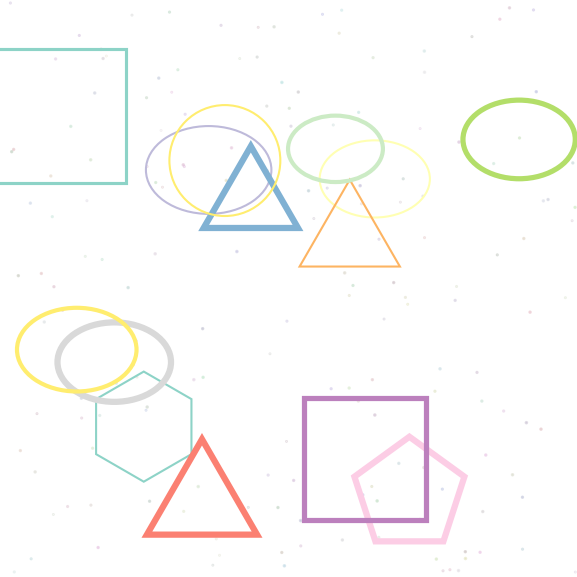[{"shape": "hexagon", "thickness": 1, "radius": 0.48, "center": [0.249, 0.26]}, {"shape": "square", "thickness": 1.5, "radius": 0.58, "center": [0.102, 0.799]}, {"shape": "oval", "thickness": 1, "radius": 0.48, "center": [0.649, 0.689]}, {"shape": "oval", "thickness": 1, "radius": 0.54, "center": [0.361, 0.705]}, {"shape": "triangle", "thickness": 3, "radius": 0.55, "center": [0.35, 0.128]}, {"shape": "triangle", "thickness": 3, "radius": 0.47, "center": [0.434, 0.652]}, {"shape": "triangle", "thickness": 1, "radius": 0.5, "center": [0.606, 0.588]}, {"shape": "oval", "thickness": 2.5, "radius": 0.49, "center": [0.899, 0.758]}, {"shape": "pentagon", "thickness": 3, "radius": 0.5, "center": [0.709, 0.143]}, {"shape": "oval", "thickness": 3, "radius": 0.49, "center": [0.198, 0.372]}, {"shape": "square", "thickness": 2.5, "radius": 0.53, "center": [0.632, 0.204]}, {"shape": "oval", "thickness": 2, "radius": 0.41, "center": [0.581, 0.741]}, {"shape": "oval", "thickness": 2, "radius": 0.52, "center": [0.133, 0.394]}, {"shape": "circle", "thickness": 1, "radius": 0.48, "center": [0.389, 0.721]}]